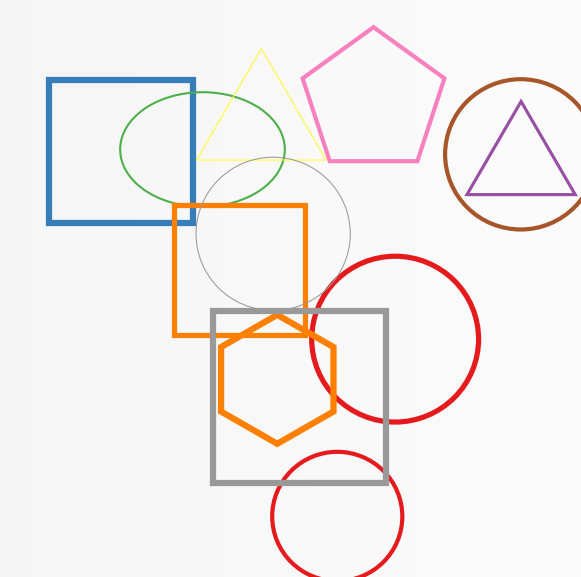[{"shape": "circle", "thickness": 2.5, "radius": 0.72, "center": [0.68, 0.412]}, {"shape": "circle", "thickness": 2, "radius": 0.56, "center": [0.58, 0.105]}, {"shape": "square", "thickness": 3, "radius": 0.62, "center": [0.208, 0.737]}, {"shape": "oval", "thickness": 1, "radius": 0.71, "center": [0.348, 0.74]}, {"shape": "triangle", "thickness": 1.5, "radius": 0.54, "center": [0.896, 0.716]}, {"shape": "hexagon", "thickness": 3, "radius": 0.56, "center": [0.477, 0.342]}, {"shape": "square", "thickness": 2.5, "radius": 0.56, "center": [0.411, 0.532]}, {"shape": "triangle", "thickness": 0.5, "radius": 0.64, "center": [0.45, 0.786]}, {"shape": "circle", "thickness": 2, "radius": 0.65, "center": [0.896, 0.732]}, {"shape": "pentagon", "thickness": 2, "radius": 0.64, "center": [0.643, 0.824]}, {"shape": "circle", "thickness": 0.5, "radius": 0.66, "center": [0.47, 0.594]}, {"shape": "square", "thickness": 3, "radius": 0.74, "center": [0.515, 0.312]}]